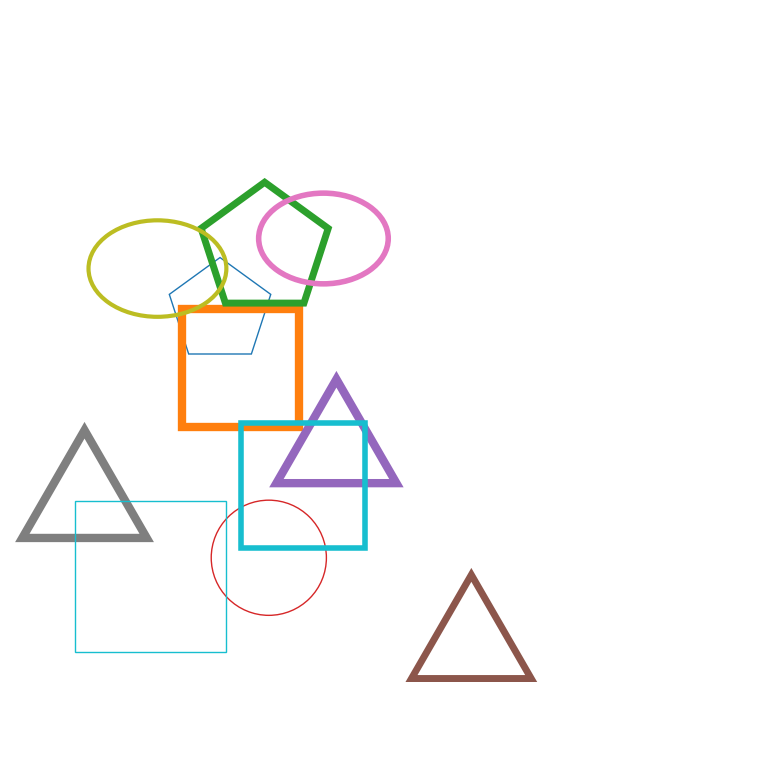[{"shape": "pentagon", "thickness": 0.5, "radius": 0.35, "center": [0.286, 0.596]}, {"shape": "square", "thickness": 3, "radius": 0.38, "center": [0.312, 0.522]}, {"shape": "pentagon", "thickness": 2.5, "radius": 0.43, "center": [0.344, 0.677]}, {"shape": "circle", "thickness": 0.5, "radius": 0.37, "center": [0.349, 0.276]}, {"shape": "triangle", "thickness": 3, "radius": 0.45, "center": [0.437, 0.418]}, {"shape": "triangle", "thickness": 2.5, "radius": 0.45, "center": [0.612, 0.164]}, {"shape": "oval", "thickness": 2, "radius": 0.42, "center": [0.42, 0.69]}, {"shape": "triangle", "thickness": 3, "radius": 0.47, "center": [0.11, 0.348]}, {"shape": "oval", "thickness": 1.5, "radius": 0.45, "center": [0.204, 0.651]}, {"shape": "square", "thickness": 0.5, "radius": 0.49, "center": [0.195, 0.252]}, {"shape": "square", "thickness": 2, "radius": 0.4, "center": [0.394, 0.37]}]